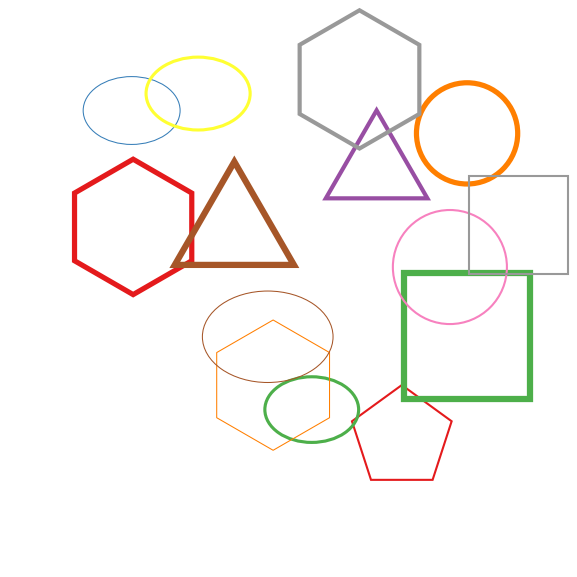[{"shape": "hexagon", "thickness": 2.5, "radius": 0.59, "center": [0.231, 0.606]}, {"shape": "pentagon", "thickness": 1, "radius": 0.45, "center": [0.696, 0.242]}, {"shape": "oval", "thickness": 0.5, "radius": 0.42, "center": [0.228, 0.808]}, {"shape": "oval", "thickness": 1.5, "radius": 0.41, "center": [0.54, 0.29]}, {"shape": "square", "thickness": 3, "radius": 0.54, "center": [0.809, 0.417]}, {"shape": "triangle", "thickness": 2, "radius": 0.51, "center": [0.652, 0.706]}, {"shape": "hexagon", "thickness": 0.5, "radius": 0.56, "center": [0.473, 0.332]}, {"shape": "circle", "thickness": 2.5, "radius": 0.44, "center": [0.809, 0.768]}, {"shape": "oval", "thickness": 1.5, "radius": 0.45, "center": [0.343, 0.837]}, {"shape": "oval", "thickness": 0.5, "radius": 0.57, "center": [0.464, 0.416]}, {"shape": "triangle", "thickness": 3, "radius": 0.6, "center": [0.406, 0.6]}, {"shape": "circle", "thickness": 1, "radius": 0.49, "center": [0.779, 0.537]}, {"shape": "hexagon", "thickness": 2, "radius": 0.6, "center": [0.622, 0.862]}, {"shape": "square", "thickness": 1, "radius": 0.43, "center": [0.898, 0.609]}]